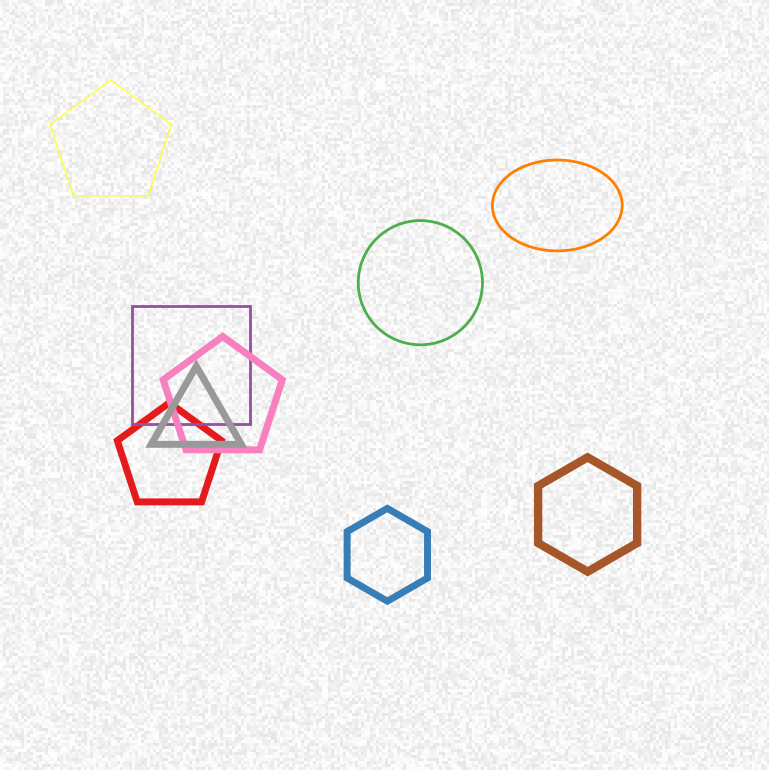[{"shape": "pentagon", "thickness": 2.5, "radius": 0.36, "center": [0.22, 0.406]}, {"shape": "hexagon", "thickness": 2.5, "radius": 0.3, "center": [0.503, 0.279]}, {"shape": "circle", "thickness": 1, "radius": 0.4, "center": [0.546, 0.633]}, {"shape": "square", "thickness": 1, "radius": 0.38, "center": [0.248, 0.525]}, {"shape": "oval", "thickness": 1, "radius": 0.42, "center": [0.724, 0.733]}, {"shape": "pentagon", "thickness": 0.5, "radius": 0.41, "center": [0.144, 0.813]}, {"shape": "hexagon", "thickness": 3, "radius": 0.37, "center": [0.763, 0.332]}, {"shape": "pentagon", "thickness": 2.5, "radius": 0.41, "center": [0.289, 0.482]}, {"shape": "triangle", "thickness": 2.5, "radius": 0.34, "center": [0.255, 0.457]}]